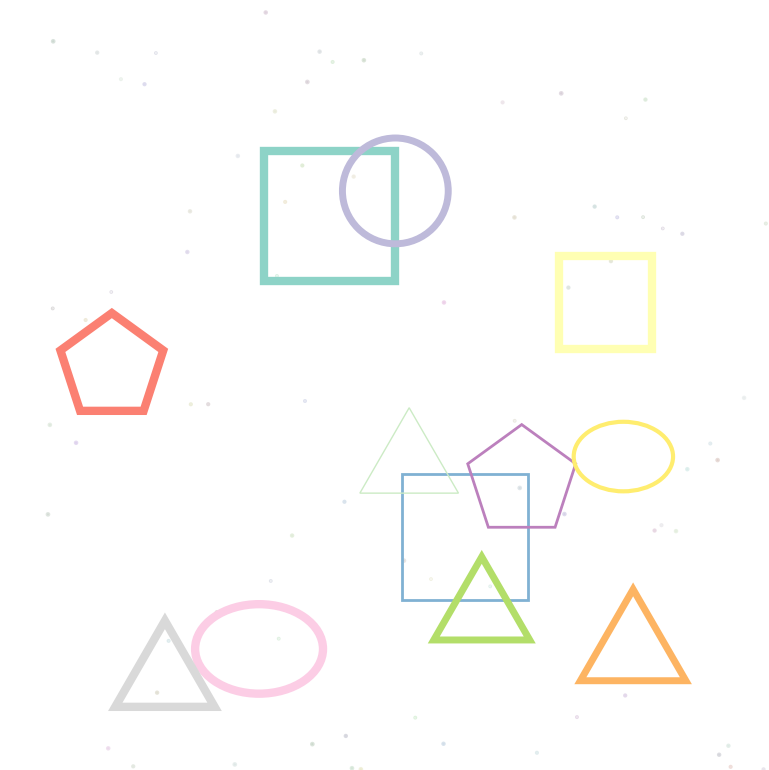[{"shape": "square", "thickness": 3, "radius": 0.42, "center": [0.428, 0.72]}, {"shape": "square", "thickness": 3, "radius": 0.3, "center": [0.786, 0.607]}, {"shape": "circle", "thickness": 2.5, "radius": 0.34, "center": [0.513, 0.752]}, {"shape": "pentagon", "thickness": 3, "radius": 0.35, "center": [0.145, 0.523]}, {"shape": "square", "thickness": 1, "radius": 0.41, "center": [0.603, 0.302]}, {"shape": "triangle", "thickness": 2.5, "radius": 0.4, "center": [0.822, 0.155]}, {"shape": "triangle", "thickness": 2.5, "radius": 0.36, "center": [0.626, 0.205]}, {"shape": "oval", "thickness": 3, "radius": 0.42, "center": [0.336, 0.157]}, {"shape": "triangle", "thickness": 3, "radius": 0.37, "center": [0.214, 0.119]}, {"shape": "pentagon", "thickness": 1, "radius": 0.37, "center": [0.678, 0.375]}, {"shape": "triangle", "thickness": 0.5, "radius": 0.37, "center": [0.531, 0.397]}, {"shape": "oval", "thickness": 1.5, "radius": 0.32, "center": [0.81, 0.407]}]